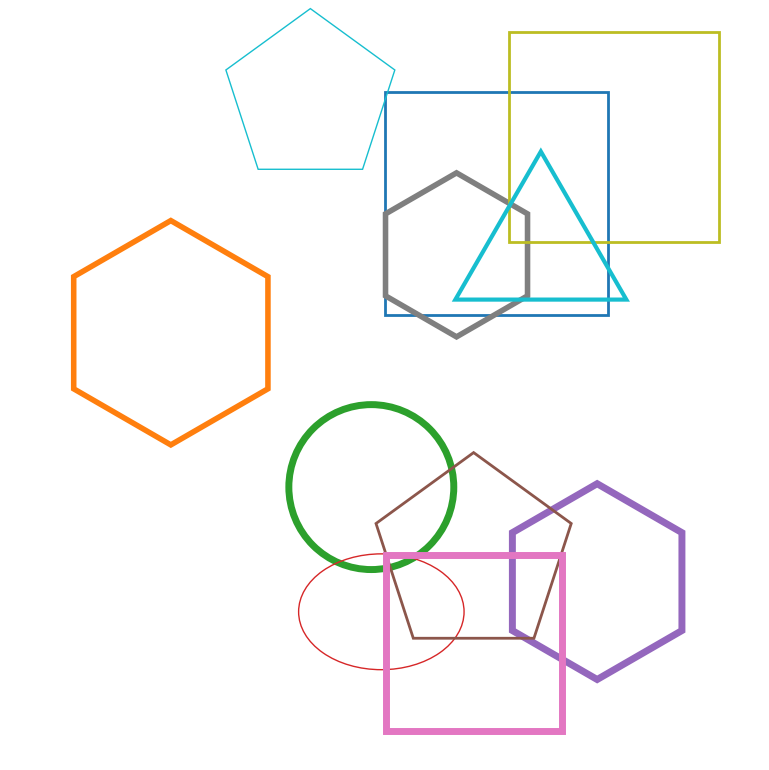[{"shape": "square", "thickness": 1, "radius": 0.73, "center": [0.645, 0.736]}, {"shape": "hexagon", "thickness": 2, "radius": 0.73, "center": [0.222, 0.568]}, {"shape": "circle", "thickness": 2.5, "radius": 0.54, "center": [0.482, 0.367]}, {"shape": "oval", "thickness": 0.5, "radius": 0.54, "center": [0.495, 0.205]}, {"shape": "hexagon", "thickness": 2.5, "radius": 0.64, "center": [0.776, 0.245]}, {"shape": "pentagon", "thickness": 1, "radius": 0.67, "center": [0.615, 0.279]}, {"shape": "square", "thickness": 2.5, "radius": 0.57, "center": [0.616, 0.165]}, {"shape": "hexagon", "thickness": 2, "radius": 0.53, "center": [0.593, 0.669]}, {"shape": "square", "thickness": 1, "radius": 0.68, "center": [0.797, 0.822]}, {"shape": "pentagon", "thickness": 0.5, "radius": 0.58, "center": [0.403, 0.873]}, {"shape": "triangle", "thickness": 1.5, "radius": 0.64, "center": [0.702, 0.675]}]